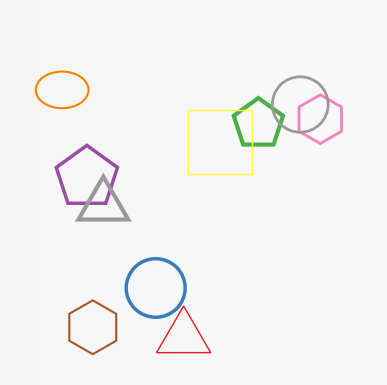[{"shape": "triangle", "thickness": 1, "radius": 0.4, "center": [0.474, 0.124]}, {"shape": "circle", "thickness": 2.5, "radius": 0.38, "center": [0.402, 0.252]}, {"shape": "pentagon", "thickness": 3, "radius": 0.33, "center": [0.667, 0.679]}, {"shape": "pentagon", "thickness": 2.5, "radius": 0.42, "center": [0.224, 0.539]}, {"shape": "oval", "thickness": 1.5, "radius": 0.34, "center": [0.16, 0.767]}, {"shape": "square", "thickness": 1, "radius": 0.42, "center": [0.568, 0.631]}, {"shape": "hexagon", "thickness": 1.5, "radius": 0.35, "center": [0.239, 0.15]}, {"shape": "hexagon", "thickness": 2, "radius": 0.32, "center": [0.826, 0.69]}, {"shape": "triangle", "thickness": 3, "radius": 0.37, "center": [0.267, 0.467]}, {"shape": "circle", "thickness": 2, "radius": 0.36, "center": [0.775, 0.729]}]